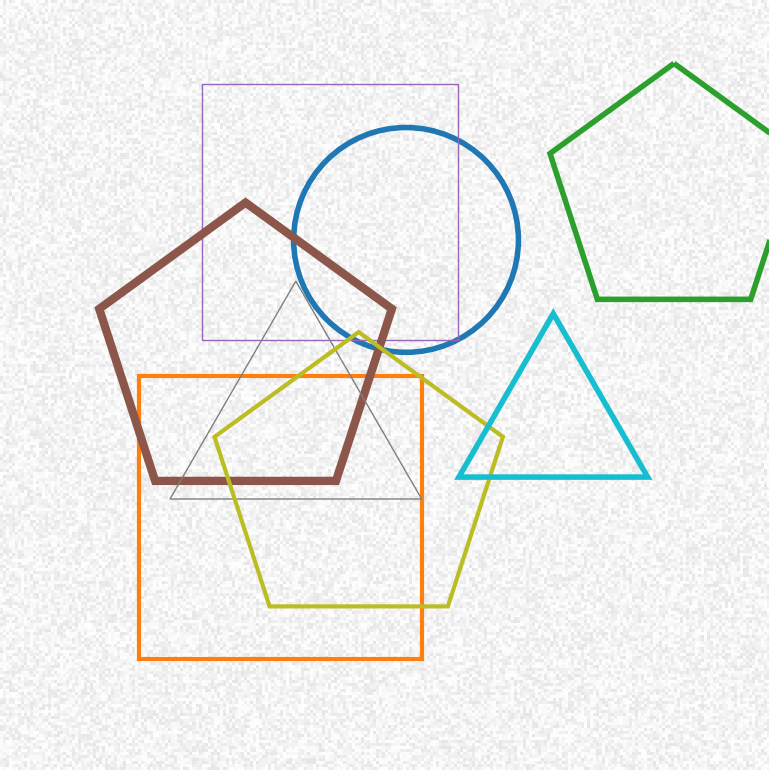[{"shape": "circle", "thickness": 2, "radius": 0.73, "center": [0.527, 0.688]}, {"shape": "square", "thickness": 1.5, "radius": 0.92, "center": [0.364, 0.328]}, {"shape": "pentagon", "thickness": 2, "radius": 0.85, "center": [0.875, 0.748]}, {"shape": "square", "thickness": 0.5, "radius": 0.83, "center": [0.428, 0.725]}, {"shape": "pentagon", "thickness": 3, "radius": 1.0, "center": [0.319, 0.537]}, {"shape": "triangle", "thickness": 0.5, "radius": 0.94, "center": [0.384, 0.446]}, {"shape": "pentagon", "thickness": 1.5, "radius": 0.98, "center": [0.466, 0.372]}, {"shape": "triangle", "thickness": 2, "radius": 0.71, "center": [0.719, 0.451]}]